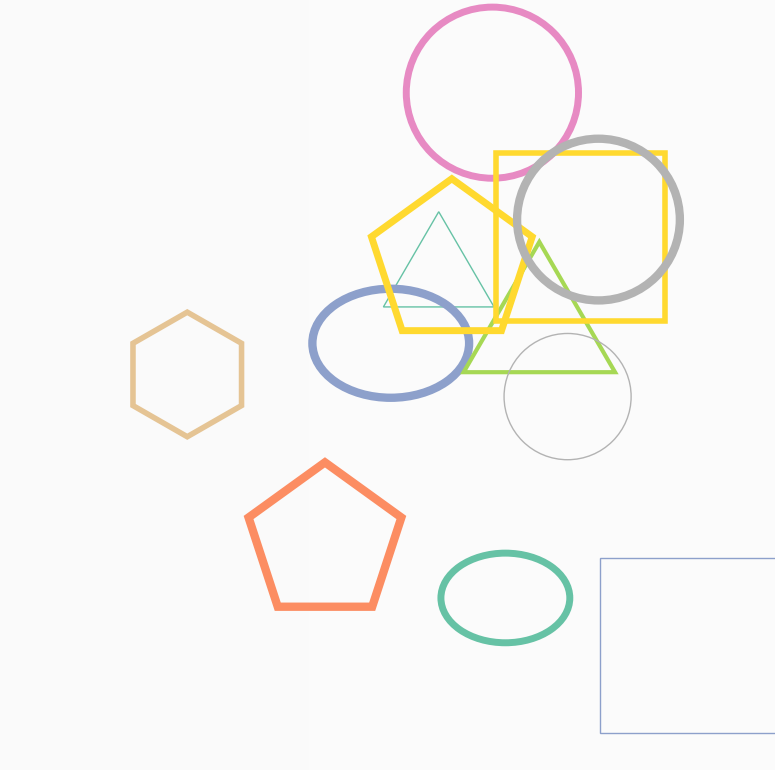[{"shape": "oval", "thickness": 2.5, "radius": 0.42, "center": [0.652, 0.223]}, {"shape": "triangle", "thickness": 0.5, "radius": 0.41, "center": [0.566, 0.643]}, {"shape": "pentagon", "thickness": 3, "radius": 0.52, "center": [0.419, 0.296]}, {"shape": "oval", "thickness": 3, "radius": 0.51, "center": [0.504, 0.554]}, {"shape": "square", "thickness": 0.5, "radius": 0.57, "center": [0.887, 0.162]}, {"shape": "circle", "thickness": 2.5, "radius": 0.56, "center": [0.635, 0.88]}, {"shape": "triangle", "thickness": 1.5, "radius": 0.56, "center": [0.696, 0.573]}, {"shape": "square", "thickness": 2, "radius": 0.55, "center": [0.749, 0.693]}, {"shape": "pentagon", "thickness": 2.5, "radius": 0.55, "center": [0.583, 0.659]}, {"shape": "hexagon", "thickness": 2, "radius": 0.4, "center": [0.242, 0.514]}, {"shape": "circle", "thickness": 0.5, "radius": 0.41, "center": [0.732, 0.485]}, {"shape": "circle", "thickness": 3, "radius": 0.53, "center": [0.772, 0.715]}]